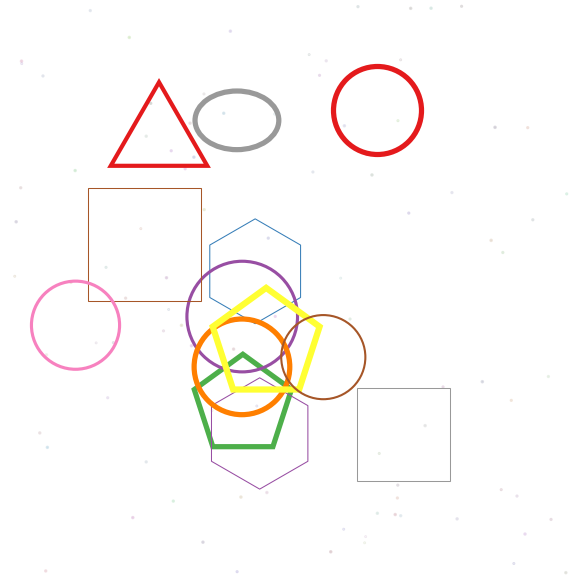[{"shape": "circle", "thickness": 2.5, "radius": 0.38, "center": [0.654, 0.808]}, {"shape": "triangle", "thickness": 2, "radius": 0.48, "center": [0.275, 0.76]}, {"shape": "hexagon", "thickness": 0.5, "radius": 0.45, "center": [0.442, 0.529]}, {"shape": "pentagon", "thickness": 2.5, "radius": 0.44, "center": [0.421, 0.297]}, {"shape": "circle", "thickness": 1.5, "radius": 0.48, "center": [0.419, 0.451]}, {"shape": "hexagon", "thickness": 0.5, "radius": 0.48, "center": [0.45, 0.249]}, {"shape": "circle", "thickness": 2.5, "radius": 0.41, "center": [0.419, 0.364]}, {"shape": "pentagon", "thickness": 3, "radius": 0.49, "center": [0.461, 0.403]}, {"shape": "square", "thickness": 0.5, "radius": 0.49, "center": [0.25, 0.576]}, {"shape": "circle", "thickness": 1, "radius": 0.36, "center": [0.56, 0.381]}, {"shape": "circle", "thickness": 1.5, "radius": 0.38, "center": [0.131, 0.436]}, {"shape": "square", "thickness": 0.5, "radius": 0.4, "center": [0.699, 0.247]}, {"shape": "oval", "thickness": 2.5, "radius": 0.36, "center": [0.41, 0.791]}]